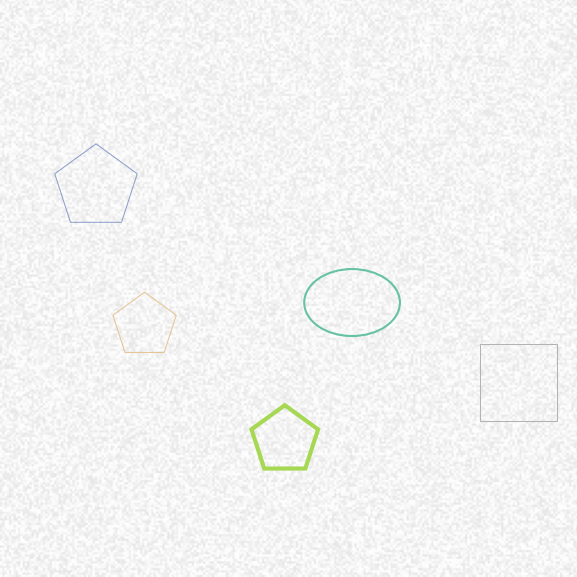[{"shape": "oval", "thickness": 1, "radius": 0.41, "center": [0.61, 0.475]}, {"shape": "pentagon", "thickness": 0.5, "radius": 0.38, "center": [0.166, 0.675]}, {"shape": "pentagon", "thickness": 2, "radius": 0.3, "center": [0.493, 0.237]}, {"shape": "pentagon", "thickness": 0.5, "radius": 0.29, "center": [0.25, 0.435]}, {"shape": "square", "thickness": 0.5, "radius": 0.33, "center": [0.898, 0.337]}]